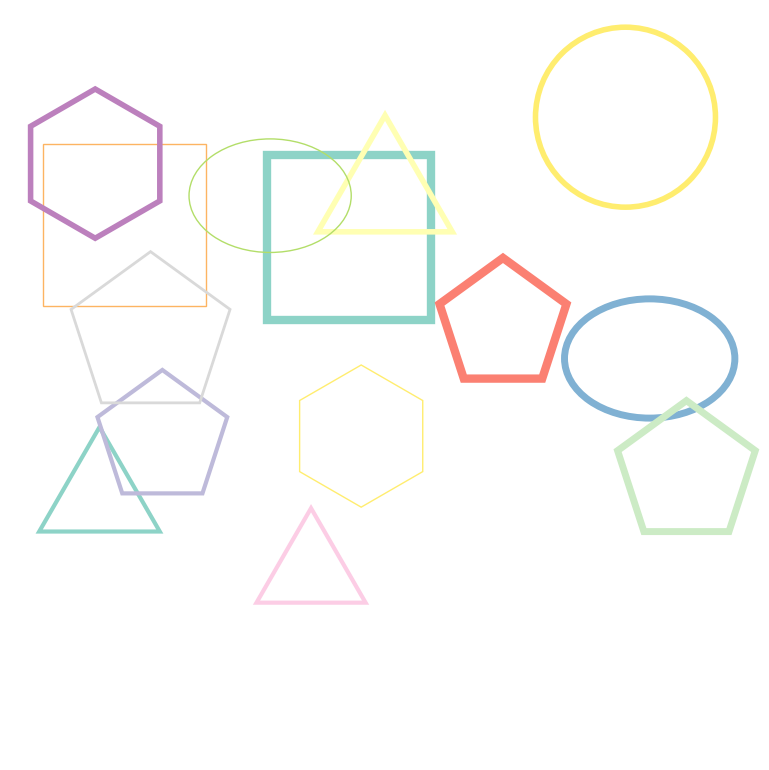[{"shape": "triangle", "thickness": 1.5, "radius": 0.45, "center": [0.129, 0.355]}, {"shape": "square", "thickness": 3, "radius": 0.53, "center": [0.453, 0.692]}, {"shape": "triangle", "thickness": 2, "radius": 0.5, "center": [0.5, 0.749]}, {"shape": "pentagon", "thickness": 1.5, "radius": 0.44, "center": [0.211, 0.431]}, {"shape": "pentagon", "thickness": 3, "radius": 0.43, "center": [0.653, 0.578]}, {"shape": "oval", "thickness": 2.5, "radius": 0.55, "center": [0.844, 0.534]}, {"shape": "square", "thickness": 0.5, "radius": 0.53, "center": [0.161, 0.708]}, {"shape": "oval", "thickness": 0.5, "radius": 0.53, "center": [0.351, 0.746]}, {"shape": "triangle", "thickness": 1.5, "radius": 0.41, "center": [0.404, 0.258]}, {"shape": "pentagon", "thickness": 1, "radius": 0.54, "center": [0.196, 0.565]}, {"shape": "hexagon", "thickness": 2, "radius": 0.48, "center": [0.124, 0.787]}, {"shape": "pentagon", "thickness": 2.5, "radius": 0.47, "center": [0.891, 0.386]}, {"shape": "hexagon", "thickness": 0.5, "radius": 0.46, "center": [0.469, 0.434]}, {"shape": "circle", "thickness": 2, "radius": 0.58, "center": [0.812, 0.848]}]